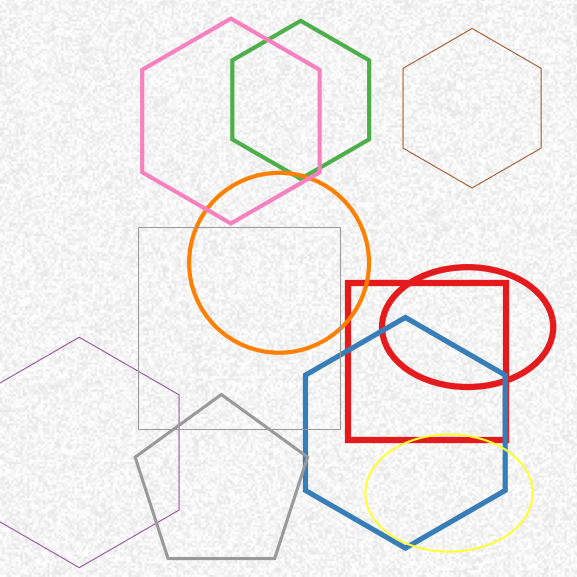[{"shape": "oval", "thickness": 3, "radius": 0.74, "center": [0.81, 0.433]}, {"shape": "square", "thickness": 3, "radius": 0.68, "center": [0.739, 0.373]}, {"shape": "hexagon", "thickness": 2.5, "radius": 1.0, "center": [0.702, 0.25]}, {"shape": "hexagon", "thickness": 2, "radius": 0.68, "center": [0.521, 0.826]}, {"shape": "hexagon", "thickness": 0.5, "radius": 1.0, "center": [0.137, 0.216]}, {"shape": "circle", "thickness": 2, "radius": 0.78, "center": [0.483, 0.544]}, {"shape": "oval", "thickness": 1, "radius": 0.73, "center": [0.778, 0.145]}, {"shape": "hexagon", "thickness": 0.5, "radius": 0.69, "center": [0.817, 0.812]}, {"shape": "hexagon", "thickness": 2, "radius": 0.89, "center": [0.4, 0.79]}, {"shape": "pentagon", "thickness": 1.5, "radius": 0.79, "center": [0.383, 0.159]}, {"shape": "square", "thickness": 0.5, "radius": 0.87, "center": [0.414, 0.431]}]